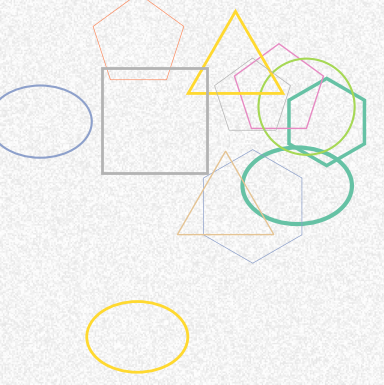[{"shape": "oval", "thickness": 3, "radius": 0.71, "center": [0.772, 0.517]}, {"shape": "hexagon", "thickness": 2.5, "radius": 0.57, "center": [0.849, 0.683]}, {"shape": "pentagon", "thickness": 0.5, "radius": 0.62, "center": [0.36, 0.893]}, {"shape": "hexagon", "thickness": 0.5, "radius": 0.74, "center": [0.656, 0.464]}, {"shape": "oval", "thickness": 1.5, "radius": 0.67, "center": [0.104, 0.684]}, {"shape": "pentagon", "thickness": 1, "radius": 0.61, "center": [0.725, 0.765]}, {"shape": "circle", "thickness": 1.5, "radius": 0.62, "center": [0.796, 0.723]}, {"shape": "oval", "thickness": 2, "radius": 0.66, "center": [0.357, 0.125]}, {"shape": "triangle", "thickness": 2, "radius": 0.71, "center": [0.612, 0.828]}, {"shape": "triangle", "thickness": 1, "radius": 0.72, "center": [0.586, 0.463]}, {"shape": "pentagon", "thickness": 0.5, "radius": 0.52, "center": [0.656, 0.746]}, {"shape": "square", "thickness": 2, "radius": 0.68, "center": [0.4, 0.687]}]